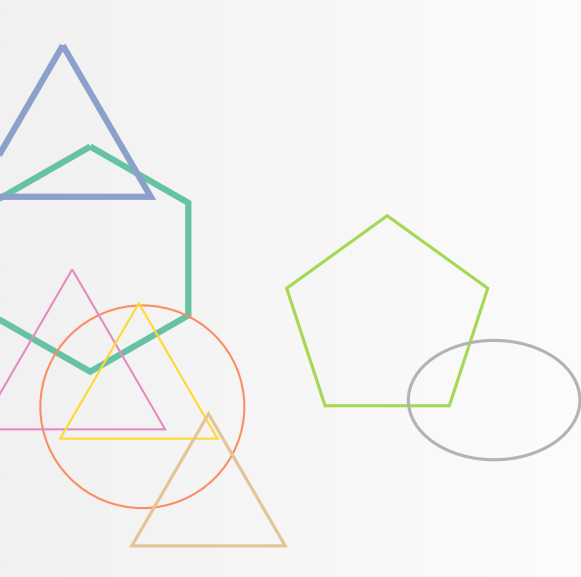[{"shape": "hexagon", "thickness": 3, "radius": 0.97, "center": [0.155, 0.55]}, {"shape": "circle", "thickness": 1, "radius": 0.88, "center": [0.245, 0.295]}, {"shape": "triangle", "thickness": 3, "radius": 0.87, "center": [0.108, 0.746]}, {"shape": "triangle", "thickness": 1, "radius": 0.92, "center": [0.124, 0.348]}, {"shape": "pentagon", "thickness": 1.5, "radius": 0.91, "center": [0.666, 0.444]}, {"shape": "triangle", "thickness": 1, "radius": 0.78, "center": [0.239, 0.318]}, {"shape": "triangle", "thickness": 1.5, "radius": 0.76, "center": [0.359, 0.13]}, {"shape": "oval", "thickness": 1.5, "radius": 0.74, "center": [0.85, 0.306]}]